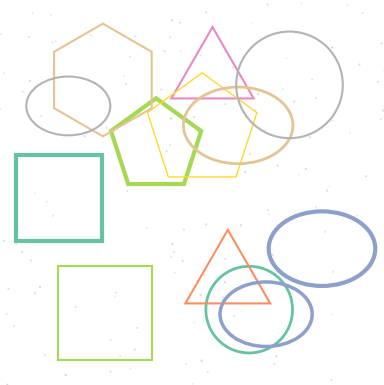[{"shape": "square", "thickness": 3, "radius": 0.56, "center": [0.154, 0.485]}, {"shape": "circle", "thickness": 2, "radius": 0.56, "center": [0.647, 0.196]}, {"shape": "triangle", "thickness": 1.5, "radius": 0.64, "center": [0.592, 0.276]}, {"shape": "oval", "thickness": 3, "radius": 0.69, "center": [0.836, 0.354]}, {"shape": "oval", "thickness": 2.5, "radius": 0.6, "center": [0.691, 0.184]}, {"shape": "triangle", "thickness": 1.5, "radius": 0.62, "center": [0.552, 0.806]}, {"shape": "square", "thickness": 1.5, "radius": 0.61, "center": [0.272, 0.187]}, {"shape": "pentagon", "thickness": 3, "radius": 0.62, "center": [0.405, 0.622]}, {"shape": "pentagon", "thickness": 1, "radius": 0.75, "center": [0.525, 0.661]}, {"shape": "oval", "thickness": 2, "radius": 0.71, "center": [0.619, 0.674]}, {"shape": "hexagon", "thickness": 1.5, "radius": 0.73, "center": [0.267, 0.792]}, {"shape": "oval", "thickness": 1.5, "radius": 0.55, "center": [0.177, 0.725]}, {"shape": "circle", "thickness": 1.5, "radius": 0.69, "center": [0.752, 0.78]}]